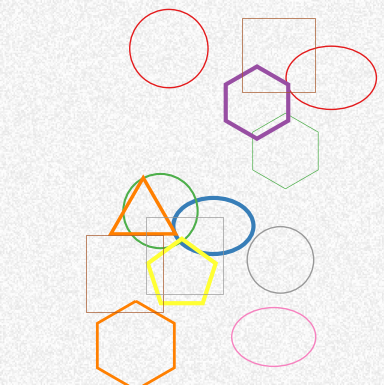[{"shape": "circle", "thickness": 1, "radius": 0.51, "center": [0.439, 0.874]}, {"shape": "oval", "thickness": 1, "radius": 0.59, "center": [0.86, 0.798]}, {"shape": "oval", "thickness": 3, "radius": 0.52, "center": [0.554, 0.413]}, {"shape": "circle", "thickness": 1.5, "radius": 0.48, "center": [0.417, 0.452]}, {"shape": "hexagon", "thickness": 0.5, "radius": 0.49, "center": [0.741, 0.608]}, {"shape": "hexagon", "thickness": 3, "radius": 0.47, "center": [0.668, 0.733]}, {"shape": "triangle", "thickness": 2.5, "radius": 0.49, "center": [0.372, 0.441]}, {"shape": "hexagon", "thickness": 2, "radius": 0.58, "center": [0.353, 0.102]}, {"shape": "pentagon", "thickness": 3, "radius": 0.46, "center": [0.472, 0.287]}, {"shape": "square", "thickness": 0.5, "radius": 0.5, "center": [0.323, 0.29]}, {"shape": "square", "thickness": 0.5, "radius": 0.48, "center": [0.724, 0.857]}, {"shape": "oval", "thickness": 1, "radius": 0.55, "center": [0.711, 0.125]}, {"shape": "square", "thickness": 0.5, "radius": 0.5, "center": [0.479, 0.337]}, {"shape": "circle", "thickness": 1, "radius": 0.43, "center": [0.728, 0.325]}]